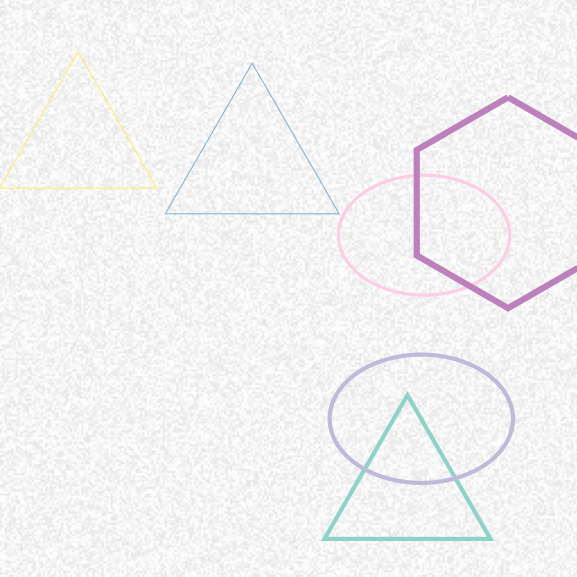[{"shape": "triangle", "thickness": 2, "radius": 0.83, "center": [0.706, 0.149]}, {"shape": "oval", "thickness": 2, "radius": 0.79, "center": [0.73, 0.274]}, {"shape": "triangle", "thickness": 0.5, "radius": 0.87, "center": [0.437, 0.716]}, {"shape": "oval", "thickness": 1.5, "radius": 0.74, "center": [0.734, 0.592]}, {"shape": "hexagon", "thickness": 3, "radius": 0.91, "center": [0.88, 0.648]}, {"shape": "triangle", "thickness": 0.5, "radius": 0.79, "center": [0.135, 0.752]}]